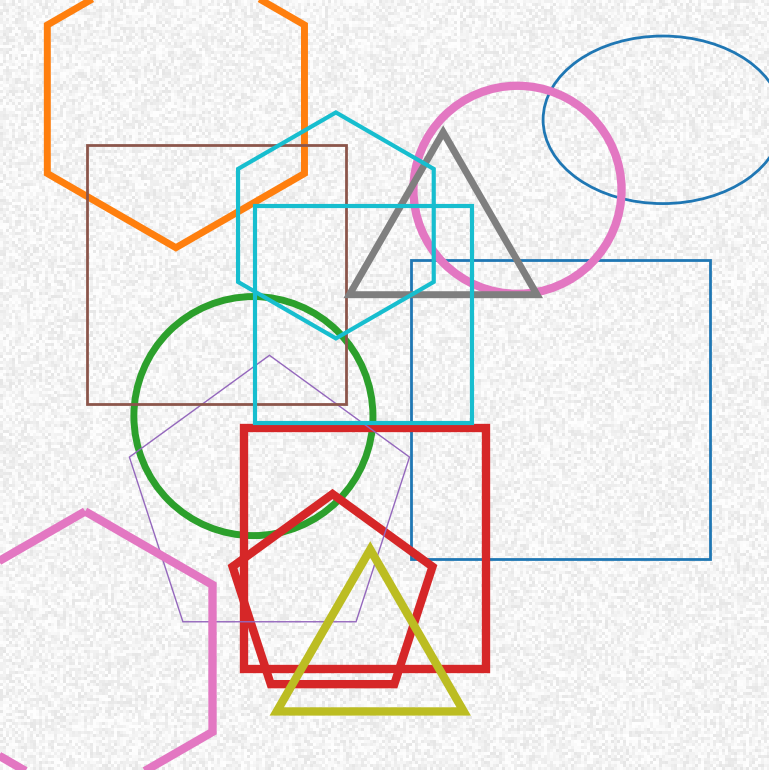[{"shape": "square", "thickness": 1, "radius": 0.97, "center": [0.728, 0.468]}, {"shape": "oval", "thickness": 1, "radius": 0.78, "center": [0.861, 0.844]}, {"shape": "hexagon", "thickness": 2.5, "radius": 0.96, "center": [0.228, 0.871]}, {"shape": "circle", "thickness": 2.5, "radius": 0.78, "center": [0.329, 0.46]}, {"shape": "pentagon", "thickness": 3, "radius": 0.68, "center": [0.432, 0.222]}, {"shape": "square", "thickness": 3, "radius": 0.78, "center": [0.474, 0.288]}, {"shape": "pentagon", "thickness": 0.5, "radius": 0.96, "center": [0.35, 0.347]}, {"shape": "square", "thickness": 1, "radius": 0.84, "center": [0.281, 0.644]}, {"shape": "hexagon", "thickness": 3, "radius": 0.95, "center": [0.111, 0.145]}, {"shape": "circle", "thickness": 3, "radius": 0.68, "center": [0.672, 0.753]}, {"shape": "triangle", "thickness": 2.5, "radius": 0.7, "center": [0.576, 0.688]}, {"shape": "triangle", "thickness": 3, "radius": 0.7, "center": [0.481, 0.146]}, {"shape": "square", "thickness": 1.5, "radius": 0.7, "center": [0.472, 0.592]}, {"shape": "hexagon", "thickness": 1.5, "radius": 0.73, "center": [0.436, 0.707]}]